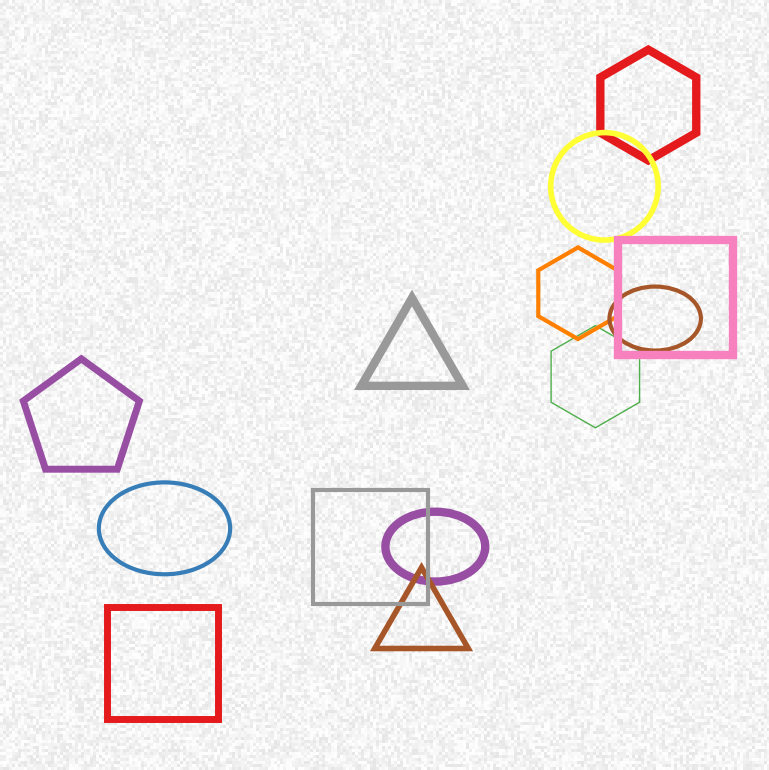[{"shape": "square", "thickness": 2.5, "radius": 0.36, "center": [0.211, 0.139]}, {"shape": "hexagon", "thickness": 3, "radius": 0.36, "center": [0.842, 0.864]}, {"shape": "oval", "thickness": 1.5, "radius": 0.43, "center": [0.214, 0.314]}, {"shape": "hexagon", "thickness": 0.5, "radius": 0.33, "center": [0.773, 0.511]}, {"shape": "oval", "thickness": 3, "radius": 0.32, "center": [0.565, 0.29]}, {"shape": "pentagon", "thickness": 2.5, "radius": 0.4, "center": [0.106, 0.455]}, {"shape": "hexagon", "thickness": 1.5, "radius": 0.3, "center": [0.751, 0.619]}, {"shape": "circle", "thickness": 2, "radius": 0.35, "center": [0.785, 0.758]}, {"shape": "triangle", "thickness": 2, "radius": 0.35, "center": [0.547, 0.193]}, {"shape": "oval", "thickness": 1.5, "radius": 0.3, "center": [0.851, 0.586]}, {"shape": "square", "thickness": 3, "radius": 0.37, "center": [0.878, 0.614]}, {"shape": "triangle", "thickness": 3, "radius": 0.38, "center": [0.535, 0.537]}, {"shape": "square", "thickness": 1.5, "radius": 0.37, "center": [0.481, 0.29]}]